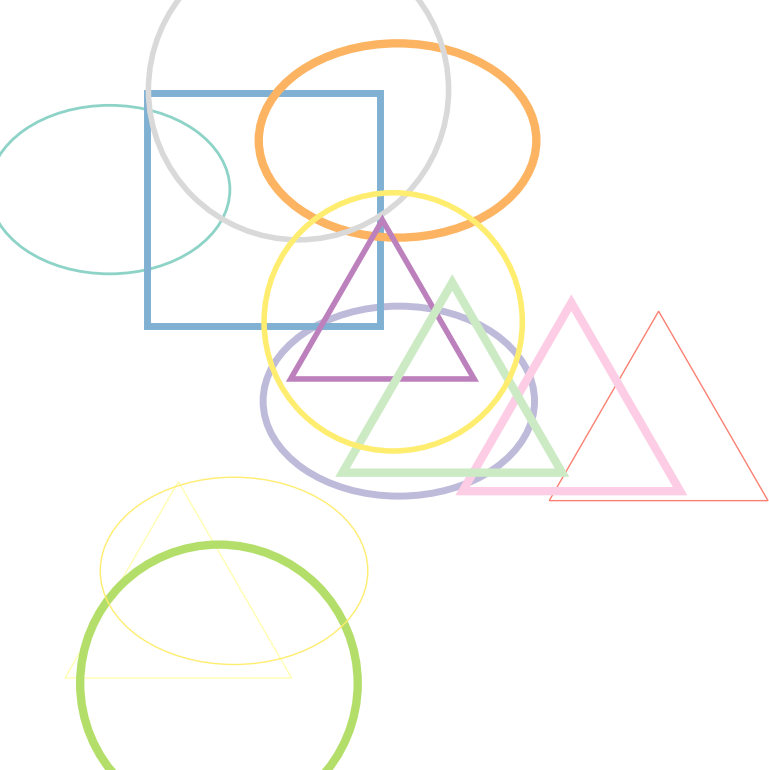[{"shape": "oval", "thickness": 1, "radius": 0.78, "center": [0.142, 0.754]}, {"shape": "triangle", "thickness": 0.5, "radius": 0.85, "center": [0.232, 0.205]}, {"shape": "oval", "thickness": 2.5, "radius": 0.88, "center": [0.518, 0.479]}, {"shape": "triangle", "thickness": 0.5, "radius": 0.82, "center": [0.855, 0.432]}, {"shape": "square", "thickness": 2.5, "radius": 0.75, "center": [0.342, 0.728]}, {"shape": "oval", "thickness": 3, "radius": 0.9, "center": [0.516, 0.818]}, {"shape": "circle", "thickness": 3, "radius": 0.9, "center": [0.284, 0.113]}, {"shape": "triangle", "thickness": 3, "radius": 0.82, "center": [0.742, 0.444]}, {"shape": "circle", "thickness": 2, "radius": 0.97, "center": [0.388, 0.883]}, {"shape": "triangle", "thickness": 2, "radius": 0.69, "center": [0.497, 0.577]}, {"shape": "triangle", "thickness": 3, "radius": 0.82, "center": [0.587, 0.468]}, {"shape": "circle", "thickness": 2, "radius": 0.84, "center": [0.511, 0.582]}, {"shape": "oval", "thickness": 0.5, "radius": 0.87, "center": [0.304, 0.259]}]